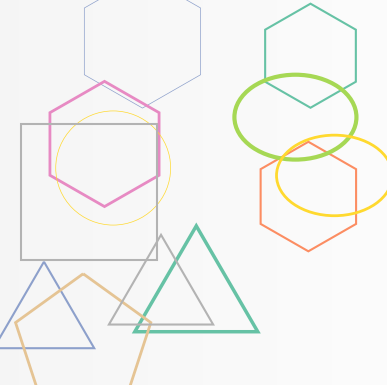[{"shape": "hexagon", "thickness": 1.5, "radius": 0.68, "center": [0.801, 0.855]}, {"shape": "triangle", "thickness": 2.5, "radius": 0.92, "center": [0.507, 0.23]}, {"shape": "hexagon", "thickness": 1.5, "radius": 0.71, "center": [0.796, 0.489]}, {"shape": "hexagon", "thickness": 0.5, "radius": 0.87, "center": [0.368, 0.893]}, {"shape": "triangle", "thickness": 1.5, "radius": 0.75, "center": [0.113, 0.17]}, {"shape": "hexagon", "thickness": 2, "radius": 0.81, "center": [0.27, 0.626]}, {"shape": "oval", "thickness": 3, "radius": 0.79, "center": [0.762, 0.696]}, {"shape": "oval", "thickness": 2, "radius": 0.75, "center": [0.863, 0.544]}, {"shape": "circle", "thickness": 0.5, "radius": 0.74, "center": [0.292, 0.564]}, {"shape": "pentagon", "thickness": 2, "radius": 0.92, "center": [0.215, 0.105]}, {"shape": "triangle", "thickness": 1.5, "radius": 0.78, "center": [0.416, 0.235]}, {"shape": "square", "thickness": 1.5, "radius": 0.88, "center": [0.229, 0.501]}]